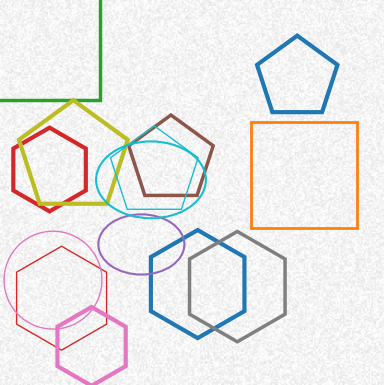[{"shape": "pentagon", "thickness": 3, "radius": 0.55, "center": [0.772, 0.798]}, {"shape": "hexagon", "thickness": 3, "radius": 0.7, "center": [0.513, 0.262]}, {"shape": "square", "thickness": 2, "radius": 0.68, "center": [0.79, 0.546]}, {"shape": "square", "thickness": 2.5, "radius": 0.69, "center": [0.121, 0.878]}, {"shape": "hexagon", "thickness": 1, "radius": 0.67, "center": [0.16, 0.226]}, {"shape": "hexagon", "thickness": 3, "radius": 0.54, "center": [0.129, 0.56]}, {"shape": "oval", "thickness": 1.5, "radius": 0.56, "center": [0.367, 0.365]}, {"shape": "pentagon", "thickness": 2.5, "radius": 0.58, "center": [0.444, 0.586]}, {"shape": "hexagon", "thickness": 3, "radius": 0.51, "center": [0.238, 0.1]}, {"shape": "circle", "thickness": 1, "radius": 0.64, "center": [0.138, 0.272]}, {"shape": "hexagon", "thickness": 2.5, "radius": 0.72, "center": [0.616, 0.256]}, {"shape": "pentagon", "thickness": 3, "radius": 0.74, "center": [0.191, 0.591]}, {"shape": "pentagon", "thickness": 1, "radius": 0.6, "center": [0.401, 0.553]}, {"shape": "oval", "thickness": 1.5, "radius": 0.71, "center": [0.392, 0.533]}]